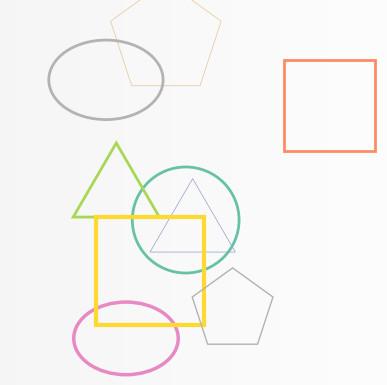[{"shape": "circle", "thickness": 2, "radius": 0.69, "center": [0.479, 0.429]}, {"shape": "square", "thickness": 2, "radius": 0.59, "center": [0.851, 0.726]}, {"shape": "triangle", "thickness": 0.5, "radius": 0.64, "center": [0.497, 0.409]}, {"shape": "oval", "thickness": 2.5, "radius": 0.67, "center": [0.325, 0.121]}, {"shape": "triangle", "thickness": 2, "radius": 0.64, "center": [0.3, 0.5]}, {"shape": "square", "thickness": 3, "radius": 0.7, "center": [0.386, 0.296]}, {"shape": "pentagon", "thickness": 0.5, "radius": 0.75, "center": [0.428, 0.899]}, {"shape": "pentagon", "thickness": 1, "radius": 0.55, "center": [0.6, 0.195]}, {"shape": "oval", "thickness": 2, "radius": 0.74, "center": [0.273, 0.793]}]